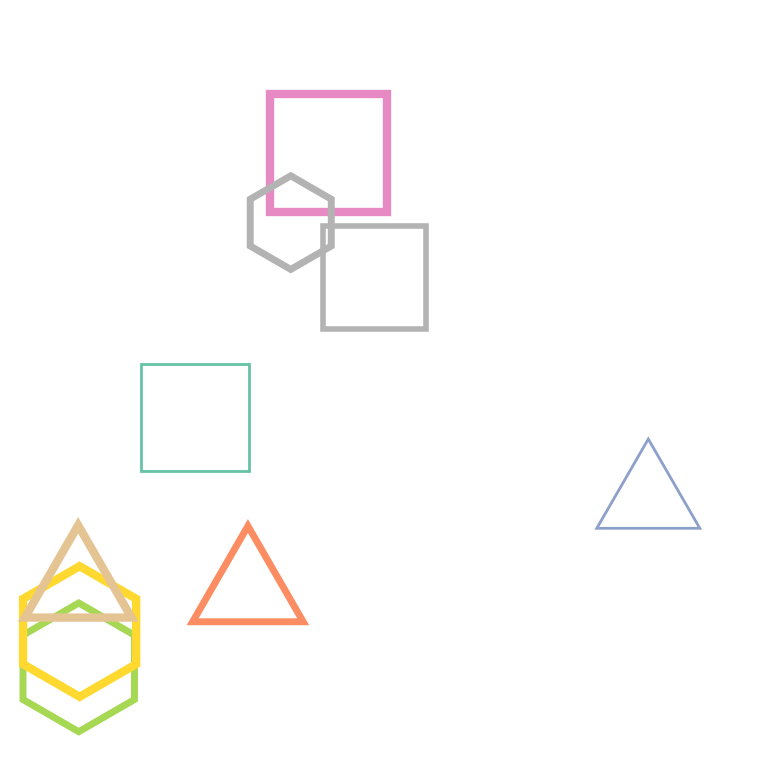[{"shape": "square", "thickness": 1, "radius": 0.35, "center": [0.254, 0.458]}, {"shape": "triangle", "thickness": 2.5, "radius": 0.41, "center": [0.322, 0.234]}, {"shape": "triangle", "thickness": 1, "radius": 0.39, "center": [0.842, 0.353]}, {"shape": "square", "thickness": 3, "radius": 0.38, "center": [0.426, 0.801]}, {"shape": "hexagon", "thickness": 2.5, "radius": 0.42, "center": [0.102, 0.133]}, {"shape": "hexagon", "thickness": 3, "radius": 0.42, "center": [0.103, 0.18]}, {"shape": "triangle", "thickness": 3, "radius": 0.4, "center": [0.101, 0.238]}, {"shape": "hexagon", "thickness": 2.5, "radius": 0.3, "center": [0.378, 0.711]}, {"shape": "square", "thickness": 2, "radius": 0.33, "center": [0.486, 0.639]}]